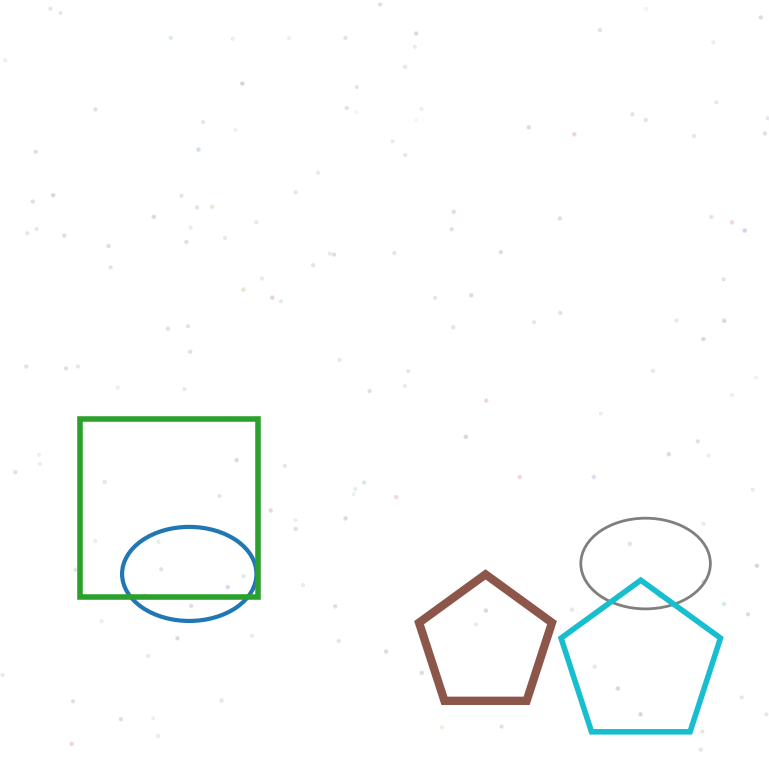[{"shape": "oval", "thickness": 1.5, "radius": 0.44, "center": [0.246, 0.255]}, {"shape": "square", "thickness": 2, "radius": 0.58, "center": [0.22, 0.341]}, {"shape": "pentagon", "thickness": 3, "radius": 0.45, "center": [0.631, 0.163]}, {"shape": "oval", "thickness": 1, "radius": 0.42, "center": [0.838, 0.268]}, {"shape": "pentagon", "thickness": 2, "radius": 0.54, "center": [0.832, 0.138]}]